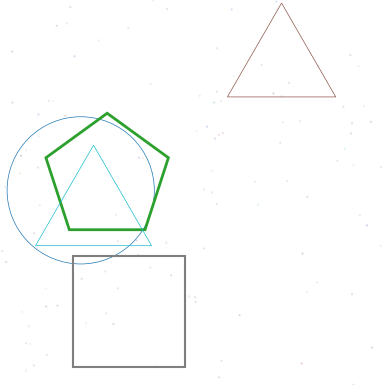[{"shape": "circle", "thickness": 0.5, "radius": 0.96, "center": [0.21, 0.506]}, {"shape": "pentagon", "thickness": 2, "radius": 0.84, "center": [0.278, 0.539]}, {"shape": "triangle", "thickness": 0.5, "radius": 0.81, "center": [0.731, 0.829]}, {"shape": "square", "thickness": 1.5, "radius": 0.72, "center": [0.334, 0.191]}, {"shape": "triangle", "thickness": 0.5, "radius": 0.87, "center": [0.243, 0.449]}]